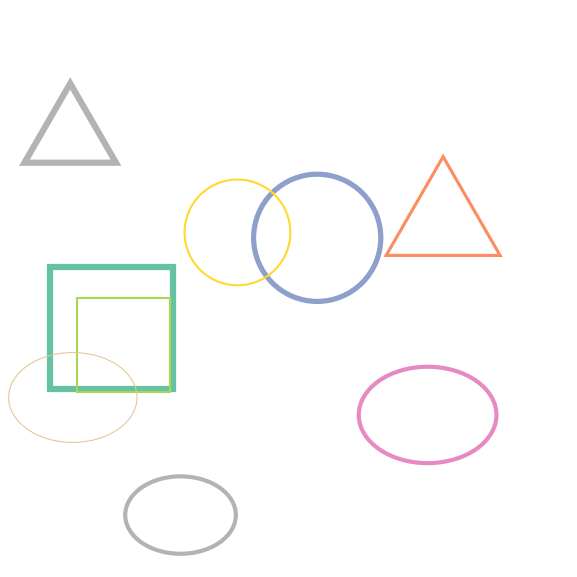[{"shape": "square", "thickness": 3, "radius": 0.53, "center": [0.193, 0.431]}, {"shape": "triangle", "thickness": 1.5, "radius": 0.57, "center": [0.767, 0.614]}, {"shape": "circle", "thickness": 2.5, "radius": 0.55, "center": [0.549, 0.587]}, {"shape": "oval", "thickness": 2, "radius": 0.6, "center": [0.74, 0.281]}, {"shape": "square", "thickness": 1, "radius": 0.4, "center": [0.214, 0.402]}, {"shape": "circle", "thickness": 1, "radius": 0.46, "center": [0.411, 0.597]}, {"shape": "oval", "thickness": 0.5, "radius": 0.56, "center": [0.126, 0.311]}, {"shape": "triangle", "thickness": 3, "radius": 0.46, "center": [0.122, 0.763]}, {"shape": "oval", "thickness": 2, "radius": 0.48, "center": [0.313, 0.107]}]